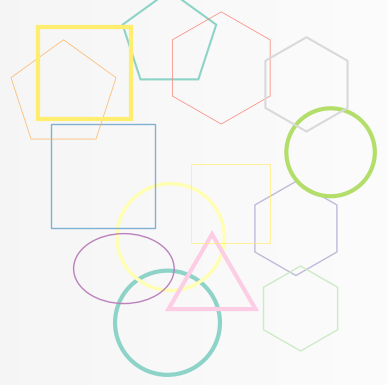[{"shape": "circle", "thickness": 3, "radius": 0.68, "center": [0.432, 0.162]}, {"shape": "pentagon", "thickness": 1.5, "radius": 0.64, "center": [0.437, 0.897]}, {"shape": "circle", "thickness": 2.5, "radius": 0.69, "center": [0.44, 0.384]}, {"shape": "hexagon", "thickness": 1, "radius": 0.61, "center": [0.764, 0.407]}, {"shape": "hexagon", "thickness": 0.5, "radius": 0.73, "center": [0.571, 0.824]}, {"shape": "square", "thickness": 1, "radius": 0.68, "center": [0.266, 0.543]}, {"shape": "pentagon", "thickness": 0.5, "radius": 0.71, "center": [0.164, 0.754]}, {"shape": "circle", "thickness": 3, "radius": 0.57, "center": [0.853, 0.605]}, {"shape": "triangle", "thickness": 3, "radius": 0.65, "center": [0.547, 0.262]}, {"shape": "hexagon", "thickness": 1.5, "radius": 0.61, "center": [0.791, 0.781]}, {"shape": "oval", "thickness": 1, "radius": 0.65, "center": [0.32, 0.302]}, {"shape": "hexagon", "thickness": 1, "radius": 0.55, "center": [0.776, 0.199]}, {"shape": "square", "thickness": 0.5, "radius": 0.51, "center": [0.595, 0.472]}, {"shape": "square", "thickness": 3, "radius": 0.6, "center": [0.218, 0.81]}]